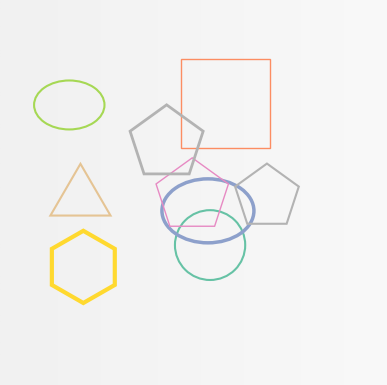[{"shape": "circle", "thickness": 1.5, "radius": 0.45, "center": [0.542, 0.363]}, {"shape": "square", "thickness": 1, "radius": 0.58, "center": [0.583, 0.732]}, {"shape": "oval", "thickness": 2.5, "radius": 0.59, "center": [0.537, 0.452]}, {"shape": "pentagon", "thickness": 1, "radius": 0.49, "center": [0.496, 0.492]}, {"shape": "oval", "thickness": 1.5, "radius": 0.45, "center": [0.179, 0.727]}, {"shape": "hexagon", "thickness": 3, "radius": 0.47, "center": [0.215, 0.307]}, {"shape": "triangle", "thickness": 1.5, "radius": 0.45, "center": [0.208, 0.485]}, {"shape": "pentagon", "thickness": 2, "radius": 0.5, "center": [0.43, 0.629]}, {"shape": "pentagon", "thickness": 1.5, "radius": 0.43, "center": [0.689, 0.489]}]